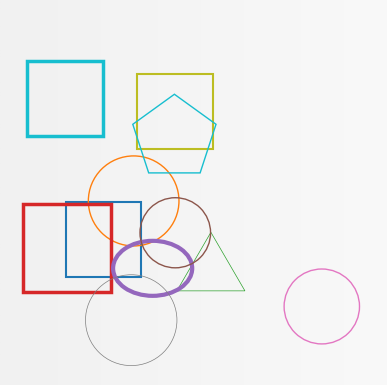[{"shape": "square", "thickness": 1.5, "radius": 0.49, "center": [0.267, 0.377]}, {"shape": "circle", "thickness": 1, "radius": 0.58, "center": [0.345, 0.478]}, {"shape": "triangle", "thickness": 0.5, "radius": 0.51, "center": [0.544, 0.295]}, {"shape": "square", "thickness": 2.5, "radius": 0.57, "center": [0.173, 0.355]}, {"shape": "oval", "thickness": 3, "radius": 0.51, "center": [0.394, 0.303]}, {"shape": "circle", "thickness": 1, "radius": 0.46, "center": [0.452, 0.395]}, {"shape": "circle", "thickness": 1, "radius": 0.49, "center": [0.83, 0.204]}, {"shape": "circle", "thickness": 0.5, "radius": 0.59, "center": [0.339, 0.168]}, {"shape": "square", "thickness": 1.5, "radius": 0.49, "center": [0.451, 0.711]}, {"shape": "pentagon", "thickness": 1, "radius": 0.56, "center": [0.45, 0.642]}, {"shape": "square", "thickness": 2.5, "radius": 0.49, "center": [0.167, 0.744]}]